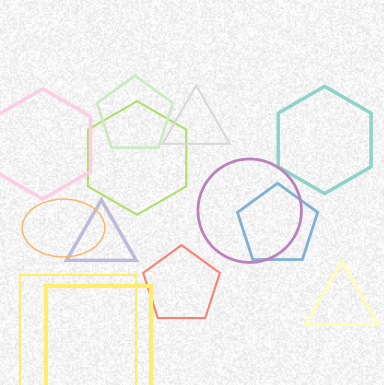[{"shape": "hexagon", "thickness": 2.5, "radius": 0.7, "center": [0.843, 0.636]}, {"shape": "triangle", "thickness": 2, "radius": 0.55, "center": [0.888, 0.212]}, {"shape": "triangle", "thickness": 2.5, "radius": 0.52, "center": [0.263, 0.376]}, {"shape": "pentagon", "thickness": 1.5, "radius": 0.52, "center": [0.471, 0.259]}, {"shape": "pentagon", "thickness": 2, "radius": 0.55, "center": [0.721, 0.414]}, {"shape": "oval", "thickness": 1, "radius": 0.54, "center": [0.165, 0.408]}, {"shape": "hexagon", "thickness": 1.5, "radius": 0.74, "center": [0.356, 0.59]}, {"shape": "hexagon", "thickness": 2.5, "radius": 0.72, "center": [0.111, 0.626]}, {"shape": "triangle", "thickness": 1.5, "radius": 0.5, "center": [0.51, 0.677]}, {"shape": "circle", "thickness": 2, "radius": 0.67, "center": [0.648, 0.453]}, {"shape": "pentagon", "thickness": 2, "radius": 0.52, "center": [0.351, 0.7]}, {"shape": "square", "thickness": 1.5, "radius": 0.75, "center": [0.203, 0.136]}, {"shape": "square", "thickness": 3, "radius": 0.68, "center": [0.256, 0.12]}]